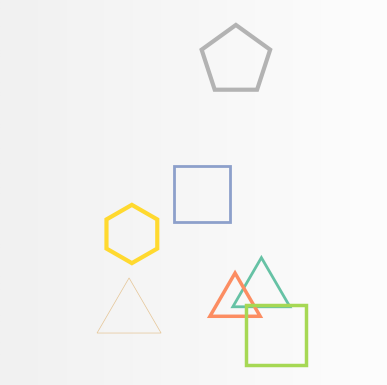[{"shape": "triangle", "thickness": 2, "radius": 0.43, "center": [0.675, 0.246]}, {"shape": "triangle", "thickness": 2.5, "radius": 0.37, "center": [0.607, 0.216]}, {"shape": "square", "thickness": 2, "radius": 0.36, "center": [0.522, 0.497]}, {"shape": "square", "thickness": 2.5, "radius": 0.39, "center": [0.712, 0.13]}, {"shape": "hexagon", "thickness": 3, "radius": 0.38, "center": [0.34, 0.392]}, {"shape": "triangle", "thickness": 0.5, "radius": 0.48, "center": [0.333, 0.183]}, {"shape": "pentagon", "thickness": 3, "radius": 0.46, "center": [0.609, 0.842]}]